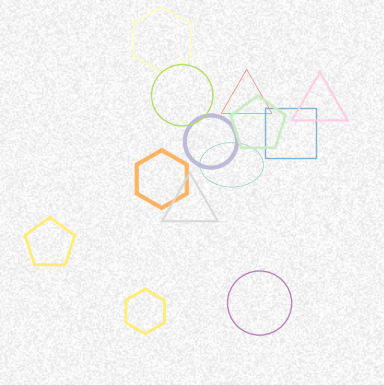[{"shape": "oval", "thickness": 0.5, "radius": 0.41, "center": [0.602, 0.572]}, {"shape": "hexagon", "thickness": 1, "radius": 0.43, "center": [0.421, 0.897]}, {"shape": "circle", "thickness": 3, "radius": 0.34, "center": [0.548, 0.632]}, {"shape": "triangle", "thickness": 0.5, "radius": 0.38, "center": [0.641, 0.743]}, {"shape": "square", "thickness": 1, "radius": 0.33, "center": [0.754, 0.655]}, {"shape": "hexagon", "thickness": 3, "radius": 0.38, "center": [0.42, 0.535]}, {"shape": "circle", "thickness": 1, "radius": 0.4, "center": [0.473, 0.753]}, {"shape": "triangle", "thickness": 1.5, "radius": 0.42, "center": [0.831, 0.729]}, {"shape": "triangle", "thickness": 1.5, "radius": 0.42, "center": [0.493, 0.467]}, {"shape": "circle", "thickness": 1, "radius": 0.42, "center": [0.674, 0.213]}, {"shape": "pentagon", "thickness": 2, "radius": 0.37, "center": [0.67, 0.677]}, {"shape": "pentagon", "thickness": 2, "radius": 0.34, "center": [0.13, 0.367]}, {"shape": "hexagon", "thickness": 2, "radius": 0.29, "center": [0.377, 0.191]}]